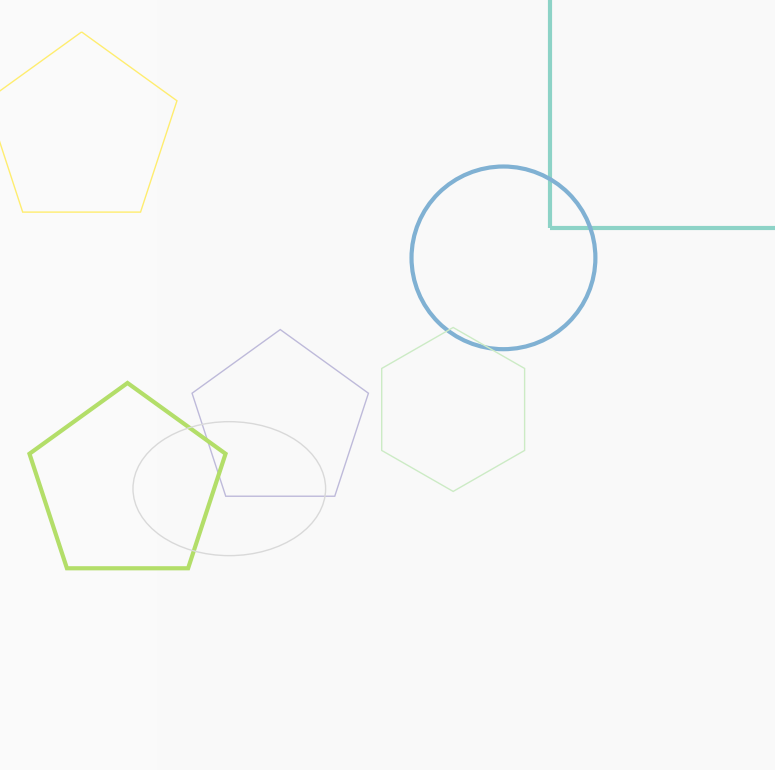[{"shape": "square", "thickness": 1.5, "radius": 0.75, "center": [0.858, 0.854]}, {"shape": "pentagon", "thickness": 0.5, "radius": 0.6, "center": [0.362, 0.452]}, {"shape": "circle", "thickness": 1.5, "radius": 0.59, "center": [0.65, 0.665]}, {"shape": "pentagon", "thickness": 1.5, "radius": 0.67, "center": [0.165, 0.37]}, {"shape": "oval", "thickness": 0.5, "radius": 0.62, "center": [0.296, 0.365]}, {"shape": "hexagon", "thickness": 0.5, "radius": 0.53, "center": [0.585, 0.468]}, {"shape": "pentagon", "thickness": 0.5, "radius": 0.65, "center": [0.105, 0.829]}]